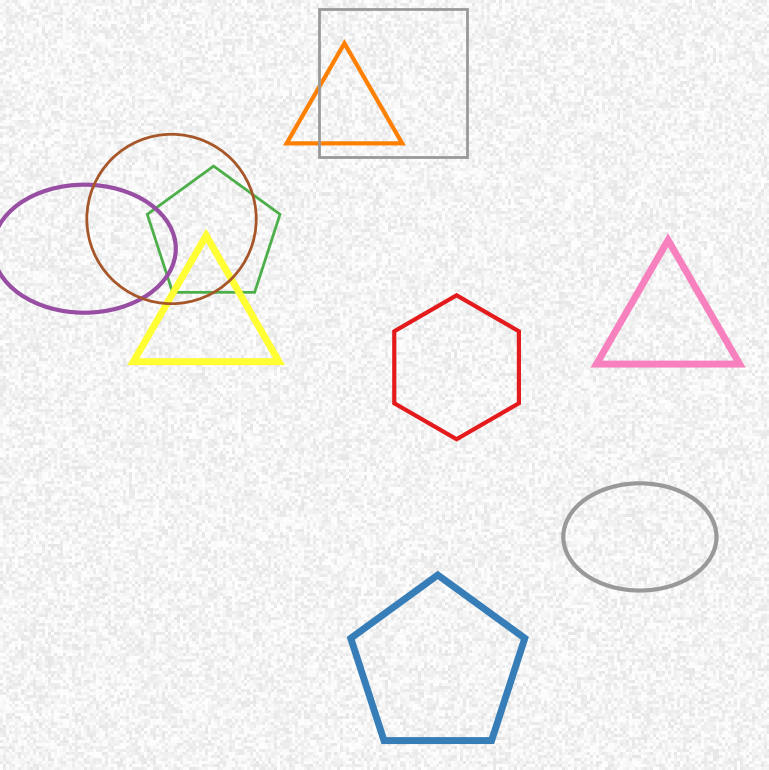[{"shape": "hexagon", "thickness": 1.5, "radius": 0.47, "center": [0.593, 0.523]}, {"shape": "pentagon", "thickness": 2.5, "radius": 0.59, "center": [0.569, 0.134]}, {"shape": "pentagon", "thickness": 1, "radius": 0.45, "center": [0.277, 0.694]}, {"shape": "oval", "thickness": 1.5, "radius": 0.59, "center": [0.11, 0.677]}, {"shape": "triangle", "thickness": 1.5, "radius": 0.43, "center": [0.447, 0.857]}, {"shape": "triangle", "thickness": 2.5, "radius": 0.55, "center": [0.268, 0.585]}, {"shape": "circle", "thickness": 1, "radius": 0.55, "center": [0.223, 0.716]}, {"shape": "triangle", "thickness": 2.5, "radius": 0.54, "center": [0.868, 0.581]}, {"shape": "square", "thickness": 1, "radius": 0.48, "center": [0.51, 0.892]}, {"shape": "oval", "thickness": 1.5, "radius": 0.5, "center": [0.831, 0.303]}]